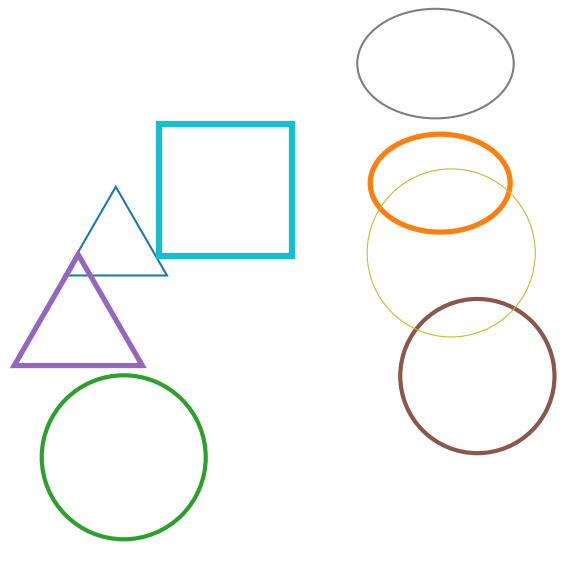[{"shape": "triangle", "thickness": 1, "radius": 0.51, "center": [0.201, 0.573]}, {"shape": "oval", "thickness": 2.5, "radius": 0.61, "center": [0.762, 0.682]}, {"shape": "circle", "thickness": 2, "radius": 0.71, "center": [0.214, 0.207]}, {"shape": "triangle", "thickness": 2.5, "radius": 0.64, "center": [0.136, 0.43]}, {"shape": "circle", "thickness": 2, "radius": 0.67, "center": [0.827, 0.348]}, {"shape": "oval", "thickness": 1, "radius": 0.68, "center": [0.754, 0.889]}, {"shape": "circle", "thickness": 0.5, "radius": 0.73, "center": [0.781, 0.561]}, {"shape": "square", "thickness": 3, "radius": 0.57, "center": [0.39, 0.67]}]